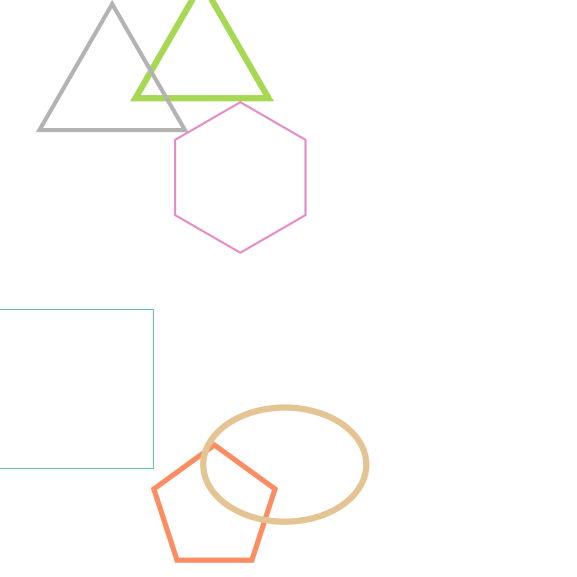[{"shape": "square", "thickness": 0.5, "radius": 0.69, "center": [0.127, 0.326]}, {"shape": "pentagon", "thickness": 2.5, "radius": 0.55, "center": [0.371, 0.118]}, {"shape": "hexagon", "thickness": 1, "radius": 0.65, "center": [0.416, 0.692]}, {"shape": "triangle", "thickness": 3, "radius": 0.67, "center": [0.35, 0.896]}, {"shape": "oval", "thickness": 3, "radius": 0.71, "center": [0.493, 0.195]}, {"shape": "triangle", "thickness": 2, "radius": 0.73, "center": [0.194, 0.847]}]